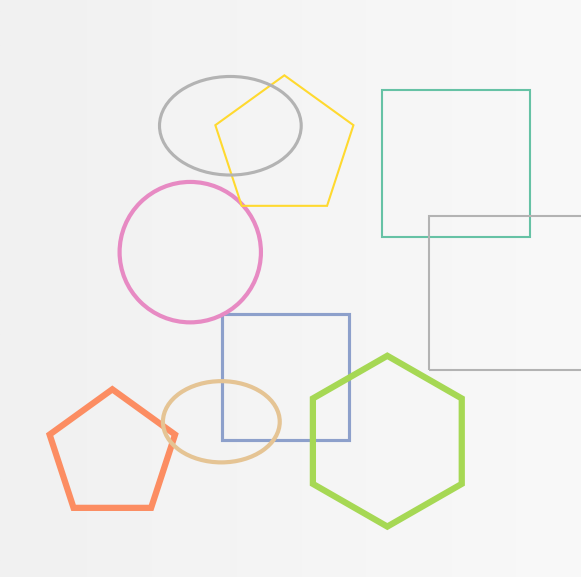[{"shape": "square", "thickness": 1, "radius": 0.64, "center": [0.785, 0.715]}, {"shape": "pentagon", "thickness": 3, "radius": 0.57, "center": [0.193, 0.212]}, {"shape": "square", "thickness": 1.5, "radius": 0.55, "center": [0.491, 0.347]}, {"shape": "circle", "thickness": 2, "radius": 0.61, "center": [0.327, 0.563]}, {"shape": "hexagon", "thickness": 3, "radius": 0.74, "center": [0.666, 0.235]}, {"shape": "pentagon", "thickness": 1, "radius": 0.62, "center": [0.489, 0.744]}, {"shape": "oval", "thickness": 2, "radius": 0.5, "center": [0.381, 0.269]}, {"shape": "square", "thickness": 1, "radius": 0.67, "center": [0.871, 0.492]}, {"shape": "oval", "thickness": 1.5, "radius": 0.61, "center": [0.396, 0.781]}]